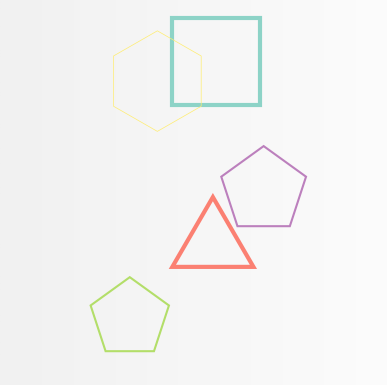[{"shape": "square", "thickness": 3, "radius": 0.57, "center": [0.558, 0.841]}, {"shape": "triangle", "thickness": 3, "radius": 0.6, "center": [0.549, 0.367]}, {"shape": "pentagon", "thickness": 1.5, "radius": 0.53, "center": [0.335, 0.174]}, {"shape": "pentagon", "thickness": 1.5, "radius": 0.57, "center": [0.68, 0.506]}, {"shape": "hexagon", "thickness": 0.5, "radius": 0.65, "center": [0.406, 0.789]}]